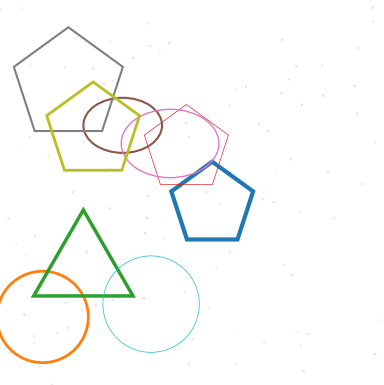[{"shape": "pentagon", "thickness": 3, "radius": 0.56, "center": [0.551, 0.468]}, {"shape": "circle", "thickness": 2, "radius": 0.59, "center": [0.111, 0.177]}, {"shape": "triangle", "thickness": 2.5, "radius": 0.74, "center": [0.216, 0.306]}, {"shape": "pentagon", "thickness": 0.5, "radius": 0.57, "center": [0.484, 0.614]}, {"shape": "oval", "thickness": 1.5, "radius": 0.51, "center": [0.319, 0.674]}, {"shape": "oval", "thickness": 1, "radius": 0.63, "center": [0.442, 0.627]}, {"shape": "pentagon", "thickness": 1.5, "radius": 0.74, "center": [0.178, 0.78]}, {"shape": "pentagon", "thickness": 2, "radius": 0.63, "center": [0.242, 0.66]}, {"shape": "circle", "thickness": 0.5, "radius": 0.63, "center": [0.392, 0.21]}]